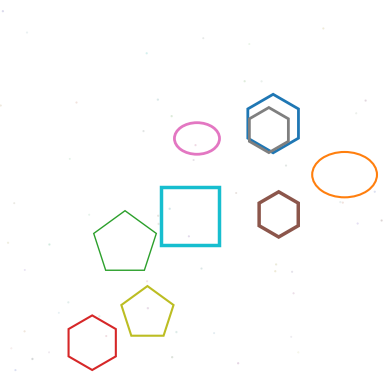[{"shape": "hexagon", "thickness": 2, "radius": 0.38, "center": [0.709, 0.679]}, {"shape": "oval", "thickness": 1.5, "radius": 0.42, "center": [0.895, 0.546]}, {"shape": "pentagon", "thickness": 1, "radius": 0.43, "center": [0.325, 0.367]}, {"shape": "hexagon", "thickness": 1.5, "radius": 0.35, "center": [0.239, 0.11]}, {"shape": "hexagon", "thickness": 2.5, "radius": 0.29, "center": [0.724, 0.443]}, {"shape": "oval", "thickness": 2, "radius": 0.29, "center": [0.512, 0.64]}, {"shape": "hexagon", "thickness": 2, "radius": 0.29, "center": [0.698, 0.662]}, {"shape": "pentagon", "thickness": 1.5, "radius": 0.36, "center": [0.383, 0.186]}, {"shape": "square", "thickness": 2.5, "radius": 0.38, "center": [0.493, 0.438]}]